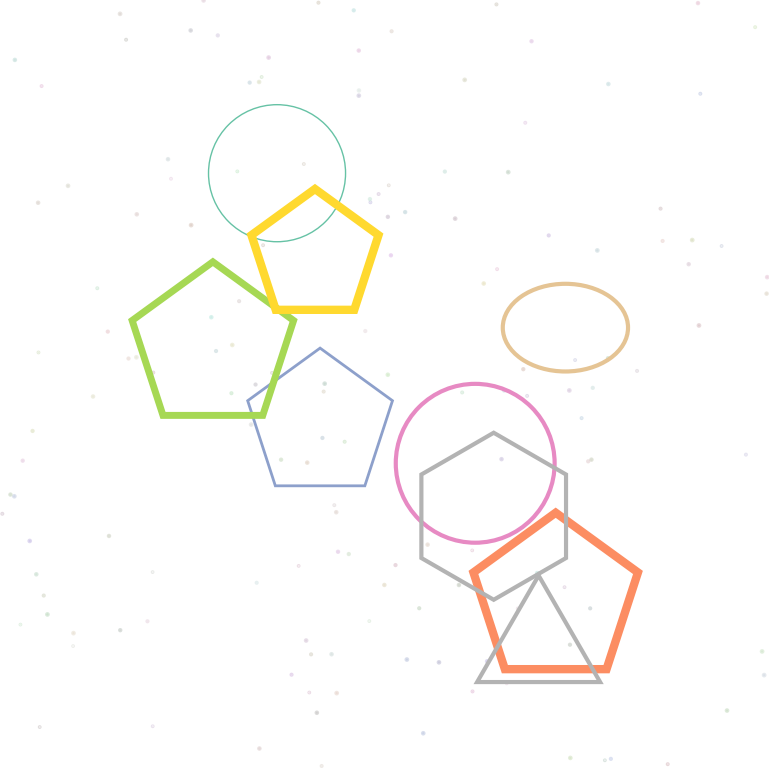[{"shape": "circle", "thickness": 0.5, "radius": 0.44, "center": [0.36, 0.775]}, {"shape": "pentagon", "thickness": 3, "radius": 0.56, "center": [0.722, 0.222]}, {"shape": "pentagon", "thickness": 1, "radius": 0.49, "center": [0.416, 0.449]}, {"shape": "circle", "thickness": 1.5, "radius": 0.52, "center": [0.617, 0.398]}, {"shape": "pentagon", "thickness": 2.5, "radius": 0.55, "center": [0.276, 0.55]}, {"shape": "pentagon", "thickness": 3, "radius": 0.43, "center": [0.409, 0.668]}, {"shape": "oval", "thickness": 1.5, "radius": 0.41, "center": [0.734, 0.574]}, {"shape": "hexagon", "thickness": 1.5, "radius": 0.54, "center": [0.641, 0.33]}, {"shape": "triangle", "thickness": 1.5, "radius": 0.46, "center": [0.7, 0.16]}]